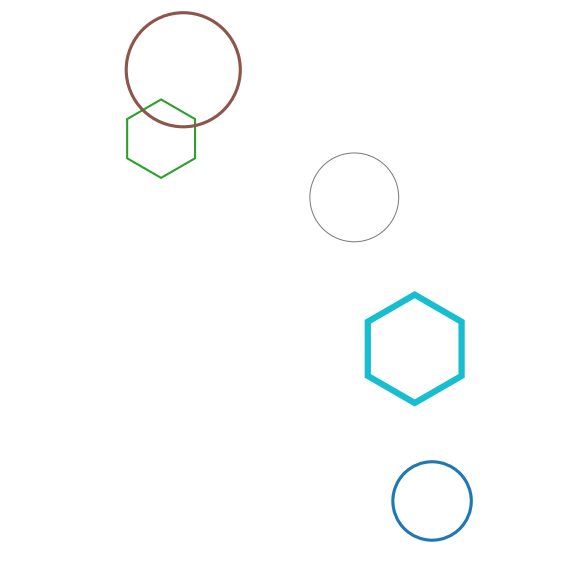[{"shape": "circle", "thickness": 1.5, "radius": 0.34, "center": [0.748, 0.132]}, {"shape": "hexagon", "thickness": 1, "radius": 0.34, "center": [0.279, 0.759]}, {"shape": "circle", "thickness": 1.5, "radius": 0.49, "center": [0.317, 0.878]}, {"shape": "circle", "thickness": 0.5, "radius": 0.38, "center": [0.613, 0.657]}, {"shape": "hexagon", "thickness": 3, "radius": 0.47, "center": [0.718, 0.395]}]